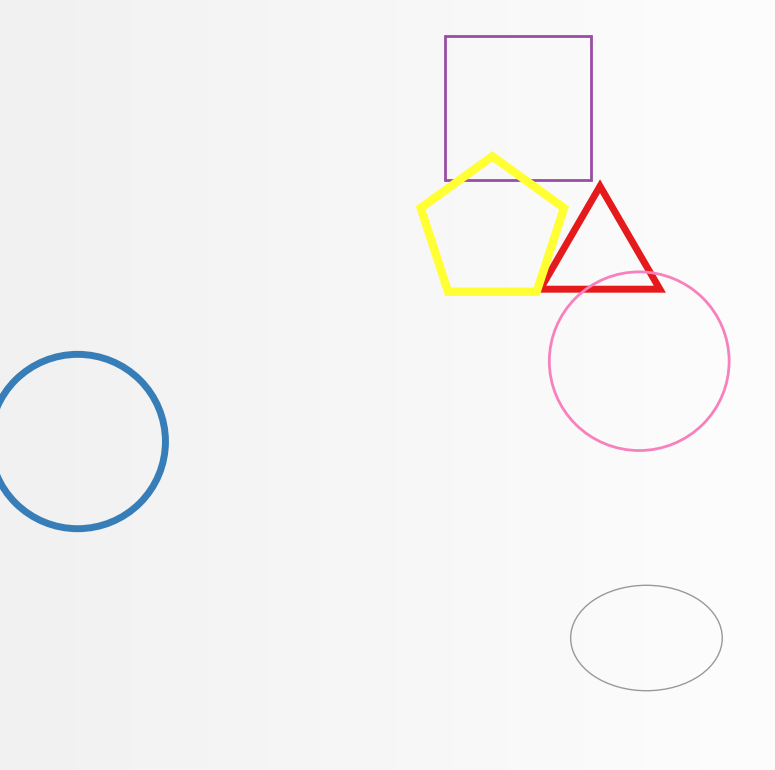[{"shape": "triangle", "thickness": 2.5, "radius": 0.45, "center": [0.774, 0.669]}, {"shape": "circle", "thickness": 2.5, "radius": 0.57, "center": [0.1, 0.427]}, {"shape": "square", "thickness": 1, "radius": 0.47, "center": [0.668, 0.86]}, {"shape": "pentagon", "thickness": 3, "radius": 0.49, "center": [0.635, 0.7]}, {"shape": "circle", "thickness": 1, "radius": 0.58, "center": [0.825, 0.531]}, {"shape": "oval", "thickness": 0.5, "radius": 0.49, "center": [0.834, 0.171]}]